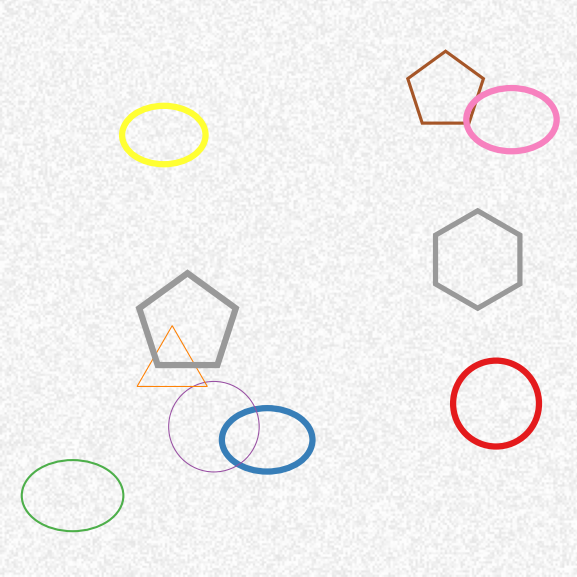[{"shape": "circle", "thickness": 3, "radius": 0.37, "center": [0.859, 0.3]}, {"shape": "oval", "thickness": 3, "radius": 0.39, "center": [0.463, 0.237]}, {"shape": "oval", "thickness": 1, "radius": 0.44, "center": [0.126, 0.141]}, {"shape": "circle", "thickness": 0.5, "radius": 0.39, "center": [0.37, 0.26]}, {"shape": "triangle", "thickness": 0.5, "radius": 0.35, "center": [0.298, 0.365]}, {"shape": "oval", "thickness": 3, "radius": 0.36, "center": [0.284, 0.765]}, {"shape": "pentagon", "thickness": 1.5, "radius": 0.34, "center": [0.772, 0.842]}, {"shape": "oval", "thickness": 3, "radius": 0.39, "center": [0.886, 0.792]}, {"shape": "hexagon", "thickness": 2.5, "radius": 0.42, "center": [0.827, 0.55]}, {"shape": "pentagon", "thickness": 3, "radius": 0.44, "center": [0.325, 0.438]}]